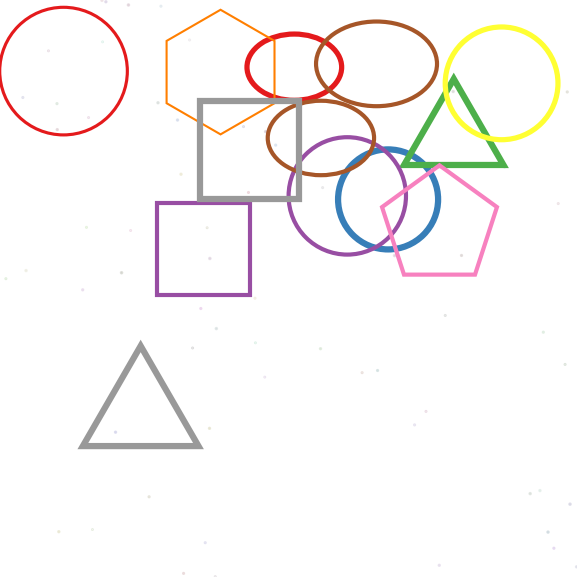[{"shape": "circle", "thickness": 1.5, "radius": 0.55, "center": [0.11, 0.876]}, {"shape": "oval", "thickness": 2.5, "radius": 0.41, "center": [0.51, 0.883]}, {"shape": "circle", "thickness": 3, "radius": 0.43, "center": [0.672, 0.654]}, {"shape": "triangle", "thickness": 3, "radius": 0.5, "center": [0.786, 0.763]}, {"shape": "circle", "thickness": 2, "radius": 0.51, "center": [0.601, 0.66]}, {"shape": "square", "thickness": 2, "radius": 0.4, "center": [0.352, 0.568]}, {"shape": "hexagon", "thickness": 1, "radius": 0.54, "center": [0.382, 0.874]}, {"shape": "circle", "thickness": 2.5, "radius": 0.49, "center": [0.869, 0.855]}, {"shape": "oval", "thickness": 2, "radius": 0.46, "center": [0.556, 0.76]}, {"shape": "oval", "thickness": 2, "radius": 0.52, "center": [0.652, 0.889]}, {"shape": "pentagon", "thickness": 2, "radius": 0.52, "center": [0.761, 0.608]}, {"shape": "triangle", "thickness": 3, "radius": 0.58, "center": [0.244, 0.284]}, {"shape": "square", "thickness": 3, "radius": 0.43, "center": [0.432, 0.739]}]